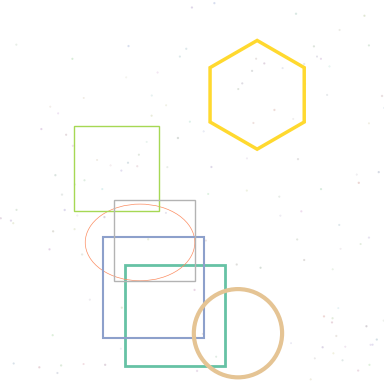[{"shape": "square", "thickness": 2, "radius": 0.65, "center": [0.454, 0.181]}, {"shape": "oval", "thickness": 0.5, "radius": 0.71, "center": [0.364, 0.37]}, {"shape": "square", "thickness": 1.5, "radius": 0.66, "center": [0.399, 0.254]}, {"shape": "square", "thickness": 1, "radius": 0.55, "center": [0.302, 0.561]}, {"shape": "hexagon", "thickness": 2.5, "radius": 0.71, "center": [0.668, 0.754]}, {"shape": "circle", "thickness": 3, "radius": 0.57, "center": [0.618, 0.134]}, {"shape": "square", "thickness": 1, "radius": 0.53, "center": [0.401, 0.375]}]